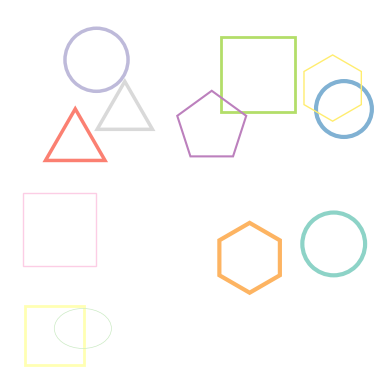[{"shape": "circle", "thickness": 3, "radius": 0.41, "center": [0.867, 0.366]}, {"shape": "square", "thickness": 2, "radius": 0.39, "center": [0.142, 0.129]}, {"shape": "circle", "thickness": 2.5, "radius": 0.41, "center": [0.251, 0.845]}, {"shape": "triangle", "thickness": 2.5, "radius": 0.45, "center": [0.195, 0.628]}, {"shape": "circle", "thickness": 3, "radius": 0.36, "center": [0.893, 0.717]}, {"shape": "hexagon", "thickness": 3, "radius": 0.45, "center": [0.648, 0.33]}, {"shape": "square", "thickness": 2, "radius": 0.48, "center": [0.669, 0.807]}, {"shape": "square", "thickness": 1, "radius": 0.48, "center": [0.154, 0.403]}, {"shape": "triangle", "thickness": 2.5, "radius": 0.41, "center": [0.324, 0.706]}, {"shape": "pentagon", "thickness": 1.5, "radius": 0.47, "center": [0.55, 0.67]}, {"shape": "oval", "thickness": 0.5, "radius": 0.37, "center": [0.215, 0.147]}, {"shape": "hexagon", "thickness": 1, "radius": 0.43, "center": [0.864, 0.771]}]